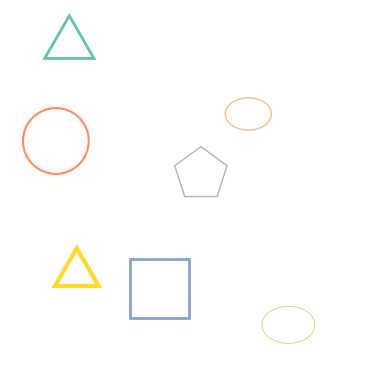[{"shape": "triangle", "thickness": 2, "radius": 0.37, "center": [0.18, 0.885]}, {"shape": "circle", "thickness": 1.5, "radius": 0.43, "center": [0.145, 0.634]}, {"shape": "square", "thickness": 2, "radius": 0.39, "center": [0.414, 0.251]}, {"shape": "oval", "thickness": 0.5, "radius": 0.34, "center": [0.749, 0.156]}, {"shape": "triangle", "thickness": 3, "radius": 0.33, "center": [0.199, 0.29]}, {"shape": "oval", "thickness": 1, "radius": 0.3, "center": [0.645, 0.704]}, {"shape": "pentagon", "thickness": 1, "radius": 0.36, "center": [0.522, 0.547]}]